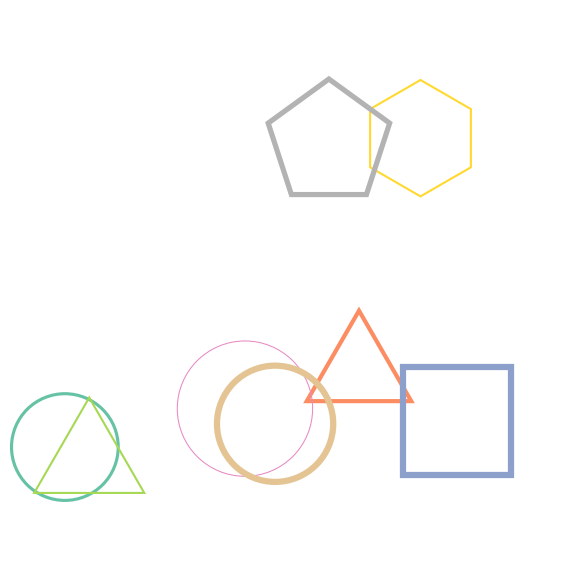[{"shape": "circle", "thickness": 1.5, "radius": 0.46, "center": [0.112, 0.225]}, {"shape": "triangle", "thickness": 2, "radius": 0.52, "center": [0.622, 0.357]}, {"shape": "square", "thickness": 3, "radius": 0.47, "center": [0.792, 0.271]}, {"shape": "circle", "thickness": 0.5, "radius": 0.59, "center": [0.424, 0.292]}, {"shape": "triangle", "thickness": 1, "radius": 0.55, "center": [0.155, 0.201]}, {"shape": "hexagon", "thickness": 1, "radius": 0.5, "center": [0.728, 0.76]}, {"shape": "circle", "thickness": 3, "radius": 0.5, "center": [0.476, 0.265]}, {"shape": "pentagon", "thickness": 2.5, "radius": 0.55, "center": [0.57, 0.752]}]